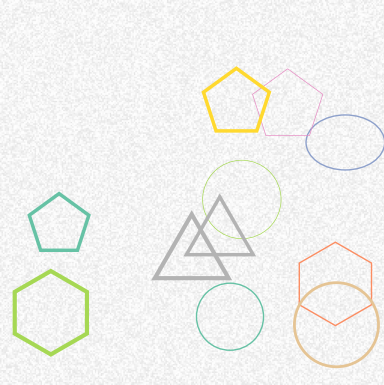[{"shape": "circle", "thickness": 1, "radius": 0.44, "center": [0.597, 0.177]}, {"shape": "pentagon", "thickness": 2.5, "radius": 0.41, "center": [0.153, 0.416]}, {"shape": "hexagon", "thickness": 1, "radius": 0.54, "center": [0.871, 0.263]}, {"shape": "oval", "thickness": 1, "radius": 0.51, "center": [0.897, 0.63]}, {"shape": "pentagon", "thickness": 0.5, "radius": 0.48, "center": [0.747, 0.725]}, {"shape": "hexagon", "thickness": 3, "radius": 0.54, "center": [0.132, 0.188]}, {"shape": "circle", "thickness": 0.5, "radius": 0.51, "center": [0.628, 0.482]}, {"shape": "pentagon", "thickness": 2.5, "radius": 0.45, "center": [0.614, 0.733]}, {"shape": "circle", "thickness": 2, "radius": 0.55, "center": [0.874, 0.157]}, {"shape": "triangle", "thickness": 2.5, "radius": 0.5, "center": [0.571, 0.389]}, {"shape": "triangle", "thickness": 3, "radius": 0.55, "center": [0.498, 0.333]}]